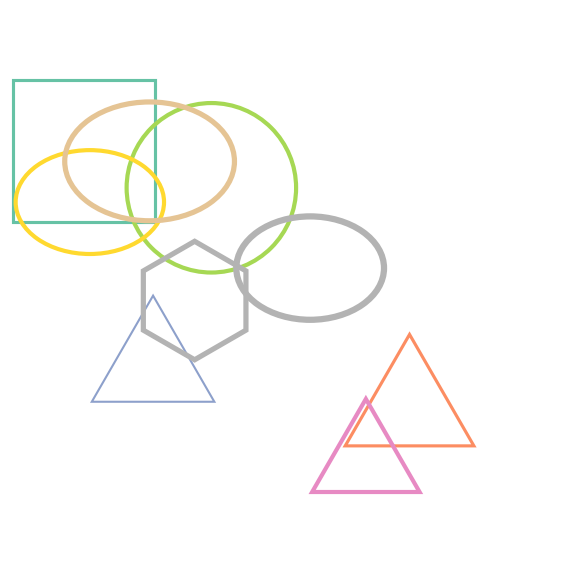[{"shape": "square", "thickness": 1.5, "radius": 0.62, "center": [0.145, 0.738]}, {"shape": "triangle", "thickness": 1.5, "radius": 0.64, "center": [0.709, 0.291]}, {"shape": "triangle", "thickness": 1, "radius": 0.61, "center": [0.265, 0.365]}, {"shape": "triangle", "thickness": 2, "radius": 0.54, "center": [0.634, 0.201]}, {"shape": "circle", "thickness": 2, "radius": 0.73, "center": [0.366, 0.674]}, {"shape": "oval", "thickness": 2, "radius": 0.64, "center": [0.156, 0.649]}, {"shape": "oval", "thickness": 2.5, "radius": 0.73, "center": [0.259, 0.72]}, {"shape": "hexagon", "thickness": 2.5, "radius": 0.51, "center": [0.337, 0.479]}, {"shape": "oval", "thickness": 3, "radius": 0.64, "center": [0.537, 0.535]}]